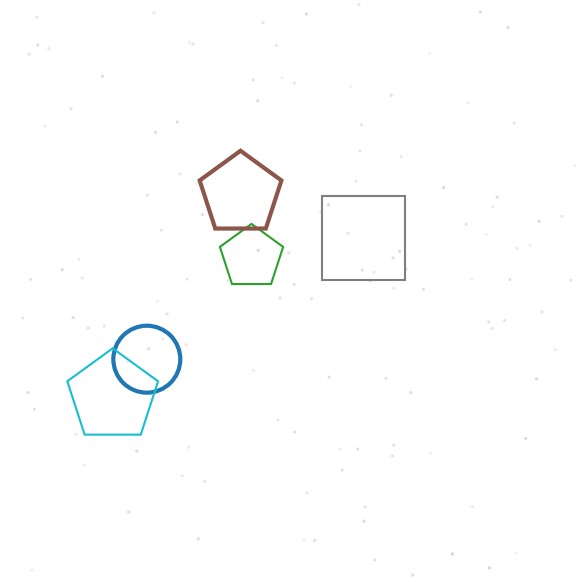[{"shape": "circle", "thickness": 2, "radius": 0.29, "center": [0.254, 0.377]}, {"shape": "pentagon", "thickness": 1, "radius": 0.29, "center": [0.436, 0.554]}, {"shape": "pentagon", "thickness": 2, "radius": 0.37, "center": [0.417, 0.664]}, {"shape": "square", "thickness": 1, "radius": 0.36, "center": [0.629, 0.587]}, {"shape": "pentagon", "thickness": 1, "radius": 0.41, "center": [0.195, 0.313]}]